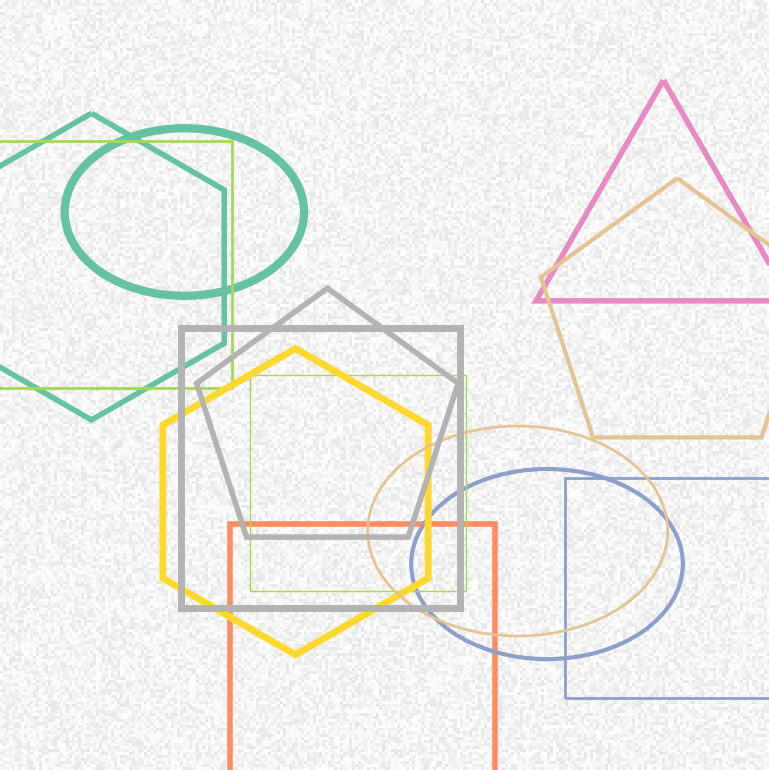[{"shape": "hexagon", "thickness": 2, "radius": 1.0, "center": [0.119, 0.654]}, {"shape": "oval", "thickness": 3, "radius": 0.78, "center": [0.239, 0.725]}, {"shape": "square", "thickness": 2, "radius": 0.86, "center": [0.471, 0.147]}, {"shape": "oval", "thickness": 1.5, "radius": 0.88, "center": [0.71, 0.267]}, {"shape": "square", "thickness": 1, "radius": 0.72, "center": [0.877, 0.236]}, {"shape": "triangle", "thickness": 2, "radius": 0.95, "center": [0.862, 0.705]}, {"shape": "square", "thickness": 1, "radius": 0.8, "center": [0.141, 0.656]}, {"shape": "square", "thickness": 0.5, "radius": 0.7, "center": [0.465, 0.373]}, {"shape": "hexagon", "thickness": 2.5, "radius": 0.99, "center": [0.384, 0.349]}, {"shape": "pentagon", "thickness": 1.5, "radius": 0.93, "center": [0.88, 0.583]}, {"shape": "oval", "thickness": 1, "radius": 0.97, "center": [0.672, 0.31]}, {"shape": "square", "thickness": 2.5, "radius": 0.91, "center": [0.416, 0.392]}, {"shape": "pentagon", "thickness": 2, "radius": 0.89, "center": [0.425, 0.447]}]